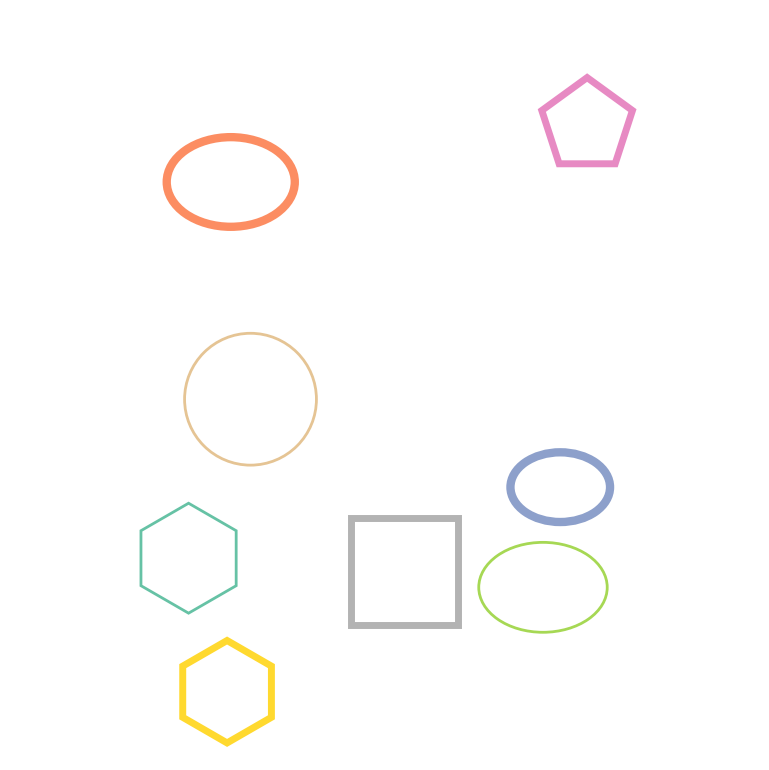[{"shape": "hexagon", "thickness": 1, "radius": 0.36, "center": [0.245, 0.275]}, {"shape": "oval", "thickness": 3, "radius": 0.42, "center": [0.3, 0.764]}, {"shape": "oval", "thickness": 3, "radius": 0.32, "center": [0.728, 0.367]}, {"shape": "pentagon", "thickness": 2.5, "radius": 0.31, "center": [0.763, 0.837]}, {"shape": "oval", "thickness": 1, "radius": 0.42, "center": [0.705, 0.237]}, {"shape": "hexagon", "thickness": 2.5, "radius": 0.33, "center": [0.295, 0.102]}, {"shape": "circle", "thickness": 1, "radius": 0.43, "center": [0.325, 0.482]}, {"shape": "square", "thickness": 2.5, "radius": 0.35, "center": [0.525, 0.258]}]